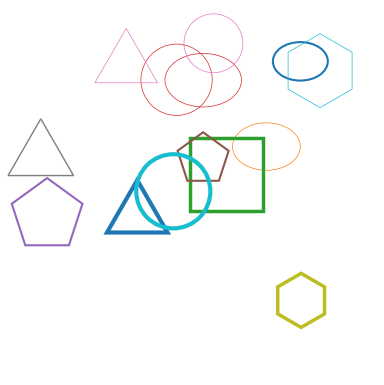[{"shape": "oval", "thickness": 1.5, "radius": 0.36, "center": [0.78, 0.841]}, {"shape": "triangle", "thickness": 3, "radius": 0.45, "center": [0.356, 0.441]}, {"shape": "oval", "thickness": 0.5, "radius": 0.44, "center": [0.692, 0.619]}, {"shape": "square", "thickness": 2.5, "radius": 0.47, "center": [0.588, 0.547]}, {"shape": "oval", "thickness": 0.5, "radius": 0.5, "center": [0.528, 0.792]}, {"shape": "circle", "thickness": 0.5, "radius": 0.46, "center": [0.459, 0.793]}, {"shape": "pentagon", "thickness": 1.5, "radius": 0.48, "center": [0.122, 0.441]}, {"shape": "pentagon", "thickness": 1.5, "radius": 0.35, "center": [0.528, 0.587]}, {"shape": "triangle", "thickness": 0.5, "radius": 0.47, "center": [0.328, 0.832]}, {"shape": "circle", "thickness": 0.5, "radius": 0.38, "center": [0.554, 0.888]}, {"shape": "triangle", "thickness": 1, "radius": 0.49, "center": [0.106, 0.593]}, {"shape": "hexagon", "thickness": 2.5, "radius": 0.35, "center": [0.782, 0.22]}, {"shape": "hexagon", "thickness": 0.5, "radius": 0.48, "center": [0.831, 0.816]}, {"shape": "circle", "thickness": 3, "radius": 0.48, "center": [0.45, 0.503]}]